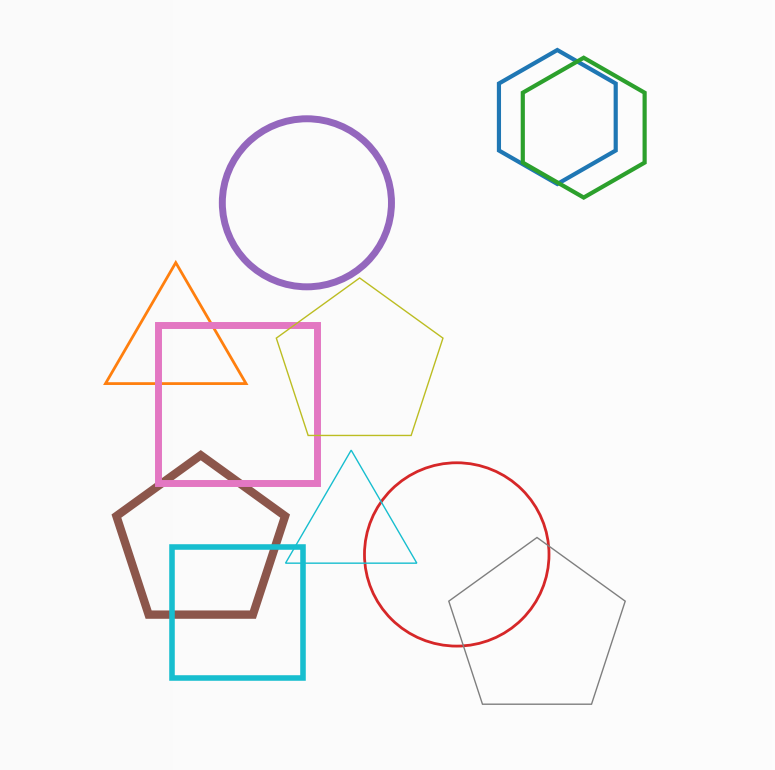[{"shape": "hexagon", "thickness": 1.5, "radius": 0.43, "center": [0.719, 0.848]}, {"shape": "triangle", "thickness": 1, "radius": 0.52, "center": [0.227, 0.554]}, {"shape": "hexagon", "thickness": 1.5, "radius": 0.45, "center": [0.753, 0.834]}, {"shape": "circle", "thickness": 1, "radius": 0.6, "center": [0.589, 0.28]}, {"shape": "circle", "thickness": 2.5, "radius": 0.55, "center": [0.396, 0.737]}, {"shape": "pentagon", "thickness": 3, "radius": 0.57, "center": [0.259, 0.294]}, {"shape": "square", "thickness": 2.5, "radius": 0.51, "center": [0.307, 0.476]}, {"shape": "pentagon", "thickness": 0.5, "radius": 0.6, "center": [0.693, 0.182]}, {"shape": "pentagon", "thickness": 0.5, "radius": 0.57, "center": [0.464, 0.526]}, {"shape": "square", "thickness": 2, "radius": 0.42, "center": [0.306, 0.205]}, {"shape": "triangle", "thickness": 0.5, "radius": 0.49, "center": [0.453, 0.318]}]